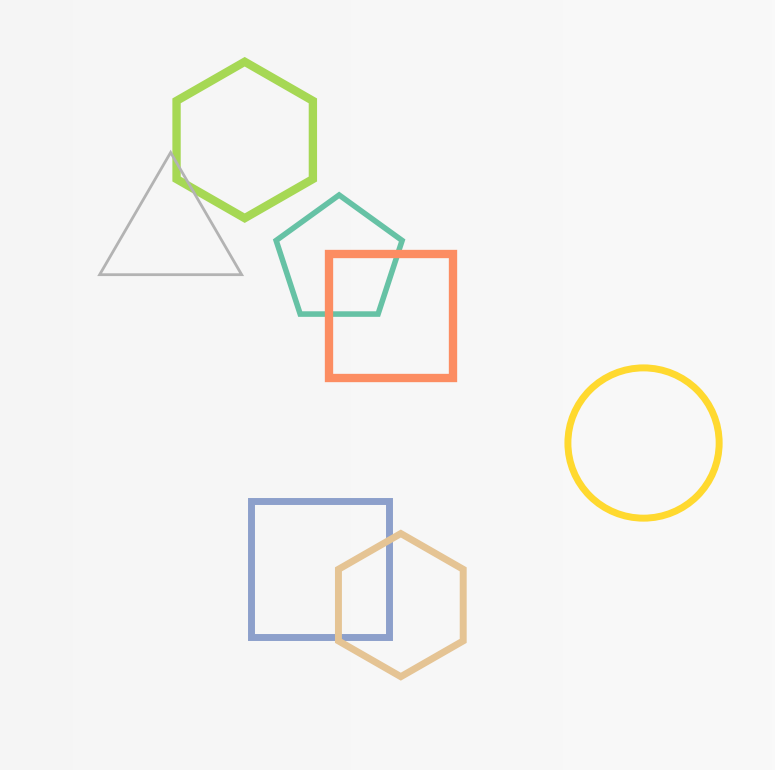[{"shape": "pentagon", "thickness": 2, "radius": 0.43, "center": [0.438, 0.661]}, {"shape": "square", "thickness": 3, "radius": 0.4, "center": [0.505, 0.59]}, {"shape": "square", "thickness": 2.5, "radius": 0.44, "center": [0.413, 0.261]}, {"shape": "hexagon", "thickness": 3, "radius": 0.51, "center": [0.316, 0.818]}, {"shape": "circle", "thickness": 2.5, "radius": 0.49, "center": [0.83, 0.425]}, {"shape": "hexagon", "thickness": 2.5, "radius": 0.46, "center": [0.517, 0.214]}, {"shape": "triangle", "thickness": 1, "radius": 0.53, "center": [0.22, 0.696]}]